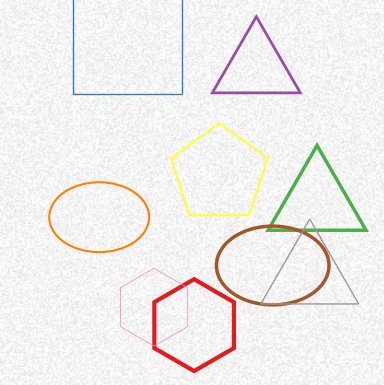[{"shape": "hexagon", "thickness": 3, "radius": 0.6, "center": [0.504, 0.155]}, {"shape": "square", "thickness": 1, "radius": 0.71, "center": [0.331, 0.897]}, {"shape": "triangle", "thickness": 2.5, "radius": 0.73, "center": [0.824, 0.475]}, {"shape": "triangle", "thickness": 2, "radius": 0.66, "center": [0.666, 0.825]}, {"shape": "oval", "thickness": 1.5, "radius": 0.65, "center": [0.258, 0.436]}, {"shape": "pentagon", "thickness": 1.5, "radius": 0.66, "center": [0.57, 0.548]}, {"shape": "oval", "thickness": 2.5, "radius": 0.73, "center": [0.708, 0.31]}, {"shape": "hexagon", "thickness": 0.5, "radius": 0.5, "center": [0.4, 0.202]}, {"shape": "triangle", "thickness": 1, "radius": 0.73, "center": [0.805, 0.284]}]